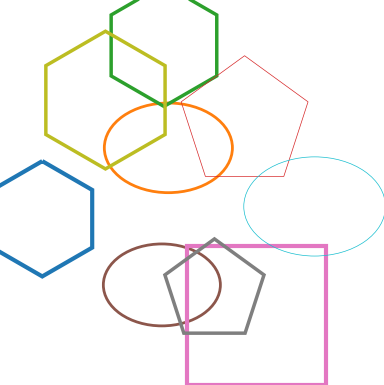[{"shape": "hexagon", "thickness": 3, "radius": 0.75, "center": [0.11, 0.432]}, {"shape": "oval", "thickness": 2, "radius": 0.83, "center": [0.437, 0.616]}, {"shape": "hexagon", "thickness": 2.5, "radius": 0.79, "center": [0.426, 0.882]}, {"shape": "pentagon", "thickness": 0.5, "radius": 0.87, "center": [0.635, 0.682]}, {"shape": "oval", "thickness": 2, "radius": 0.76, "center": [0.42, 0.26]}, {"shape": "square", "thickness": 3, "radius": 0.9, "center": [0.667, 0.18]}, {"shape": "pentagon", "thickness": 2.5, "radius": 0.68, "center": [0.557, 0.244]}, {"shape": "hexagon", "thickness": 2.5, "radius": 0.89, "center": [0.274, 0.74]}, {"shape": "oval", "thickness": 0.5, "radius": 0.92, "center": [0.817, 0.464]}]